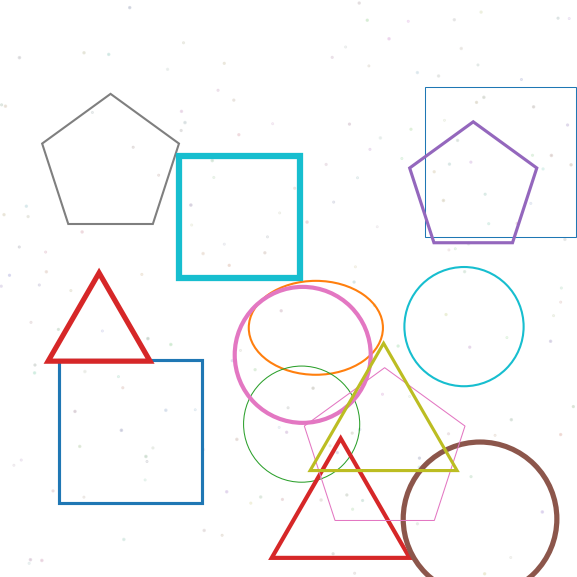[{"shape": "square", "thickness": 0.5, "radius": 0.65, "center": [0.867, 0.719]}, {"shape": "square", "thickness": 1.5, "radius": 0.62, "center": [0.226, 0.252]}, {"shape": "oval", "thickness": 1, "radius": 0.58, "center": [0.547, 0.432]}, {"shape": "circle", "thickness": 0.5, "radius": 0.5, "center": [0.522, 0.265]}, {"shape": "triangle", "thickness": 2, "radius": 0.69, "center": [0.59, 0.102]}, {"shape": "triangle", "thickness": 2.5, "radius": 0.51, "center": [0.172, 0.425]}, {"shape": "pentagon", "thickness": 1.5, "radius": 0.58, "center": [0.819, 0.672]}, {"shape": "circle", "thickness": 2.5, "radius": 0.67, "center": [0.831, 0.101]}, {"shape": "pentagon", "thickness": 0.5, "radius": 0.73, "center": [0.666, 0.216]}, {"shape": "circle", "thickness": 2, "radius": 0.59, "center": [0.524, 0.385]}, {"shape": "pentagon", "thickness": 1, "radius": 0.62, "center": [0.191, 0.712]}, {"shape": "triangle", "thickness": 1.5, "radius": 0.73, "center": [0.664, 0.258]}, {"shape": "circle", "thickness": 1, "radius": 0.52, "center": [0.803, 0.434]}, {"shape": "square", "thickness": 3, "radius": 0.53, "center": [0.414, 0.623]}]